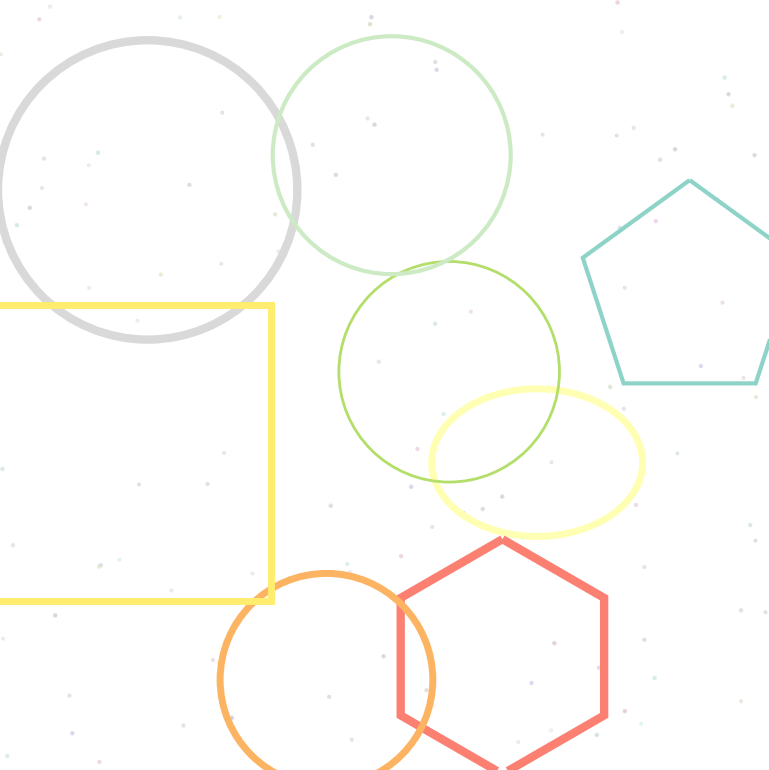[{"shape": "pentagon", "thickness": 1.5, "radius": 0.73, "center": [0.896, 0.62]}, {"shape": "oval", "thickness": 2.5, "radius": 0.68, "center": [0.698, 0.399]}, {"shape": "hexagon", "thickness": 3, "radius": 0.76, "center": [0.652, 0.147]}, {"shape": "circle", "thickness": 2.5, "radius": 0.69, "center": [0.424, 0.117]}, {"shape": "circle", "thickness": 1, "radius": 0.72, "center": [0.583, 0.517]}, {"shape": "circle", "thickness": 3, "radius": 0.97, "center": [0.192, 0.753]}, {"shape": "circle", "thickness": 1.5, "radius": 0.77, "center": [0.509, 0.798]}, {"shape": "square", "thickness": 2.5, "radius": 0.96, "center": [0.16, 0.412]}]